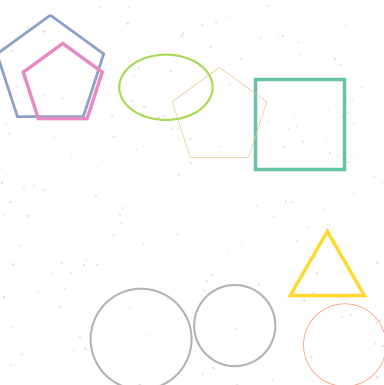[{"shape": "square", "thickness": 2.5, "radius": 0.58, "center": [0.778, 0.678]}, {"shape": "circle", "thickness": 0.5, "radius": 0.54, "center": [0.896, 0.104]}, {"shape": "pentagon", "thickness": 2, "radius": 0.73, "center": [0.131, 0.815]}, {"shape": "pentagon", "thickness": 2.5, "radius": 0.54, "center": [0.163, 0.779]}, {"shape": "oval", "thickness": 1.5, "radius": 0.61, "center": [0.431, 0.773]}, {"shape": "triangle", "thickness": 2.5, "radius": 0.56, "center": [0.85, 0.288]}, {"shape": "pentagon", "thickness": 0.5, "radius": 0.65, "center": [0.57, 0.696]}, {"shape": "circle", "thickness": 1.5, "radius": 0.66, "center": [0.366, 0.119]}, {"shape": "circle", "thickness": 1.5, "radius": 0.53, "center": [0.61, 0.154]}]